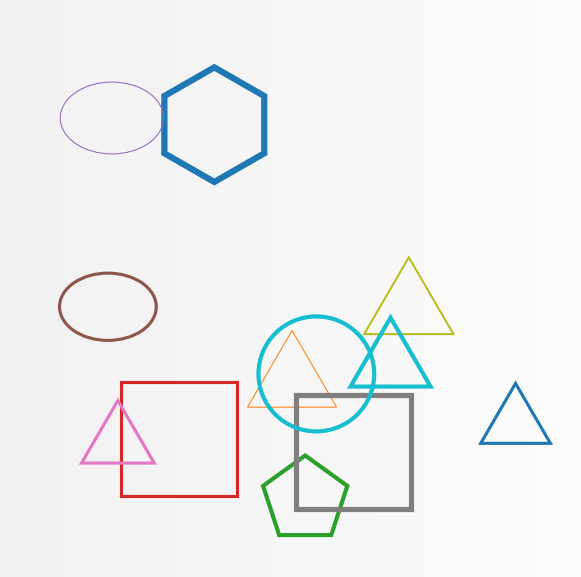[{"shape": "triangle", "thickness": 1.5, "radius": 0.35, "center": [0.887, 0.266]}, {"shape": "hexagon", "thickness": 3, "radius": 0.5, "center": [0.369, 0.783]}, {"shape": "triangle", "thickness": 0.5, "radius": 0.44, "center": [0.502, 0.338]}, {"shape": "pentagon", "thickness": 2, "radius": 0.38, "center": [0.525, 0.134]}, {"shape": "square", "thickness": 1.5, "radius": 0.5, "center": [0.308, 0.239]}, {"shape": "oval", "thickness": 0.5, "radius": 0.44, "center": [0.193, 0.795]}, {"shape": "oval", "thickness": 1.5, "radius": 0.42, "center": [0.186, 0.468]}, {"shape": "triangle", "thickness": 1.5, "radius": 0.36, "center": [0.203, 0.233]}, {"shape": "square", "thickness": 2.5, "radius": 0.49, "center": [0.608, 0.216]}, {"shape": "triangle", "thickness": 1, "radius": 0.44, "center": [0.703, 0.465]}, {"shape": "triangle", "thickness": 2, "radius": 0.4, "center": [0.672, 0.37]}, {"shape": "circle", "thickness": 2, "radius": 0.5, "center": [0.544, 0.352]}]